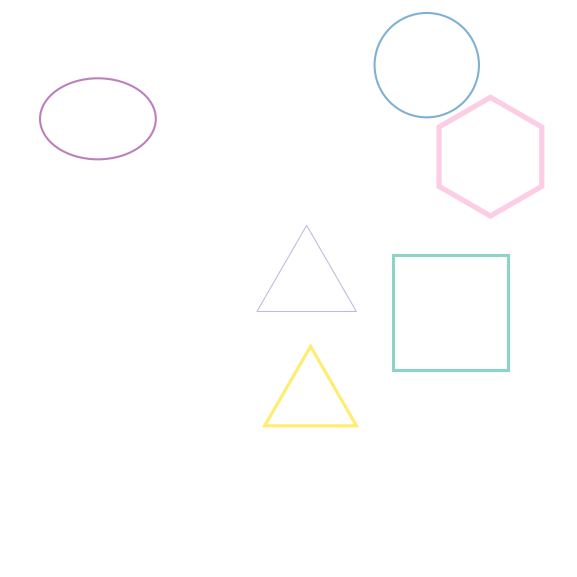[{"shape": "square", "thickness": 1.5, "radius": 0.5, "center": [0.78, 0.459]}, {"shape": "triangle", "thickness": 0.5, "radius": 0.5, "center": [0.531, 0.509]}, {"shape": "circle", "thickness": 1, "radius": 0.45, "center": [0.739, 0.886]}, {"shape": "hexagon", "thickness": 2.5, "radius": 0.51, "center": [0.849, 0.728]}, {"shape": "oval", "thickness": 1, "radius": 0.5, "center": [0.17, 0.793]}, {"shape": "triangle", "thickness": 1.5, "radius": 0.46, "center": [0.538, 0.308]}]